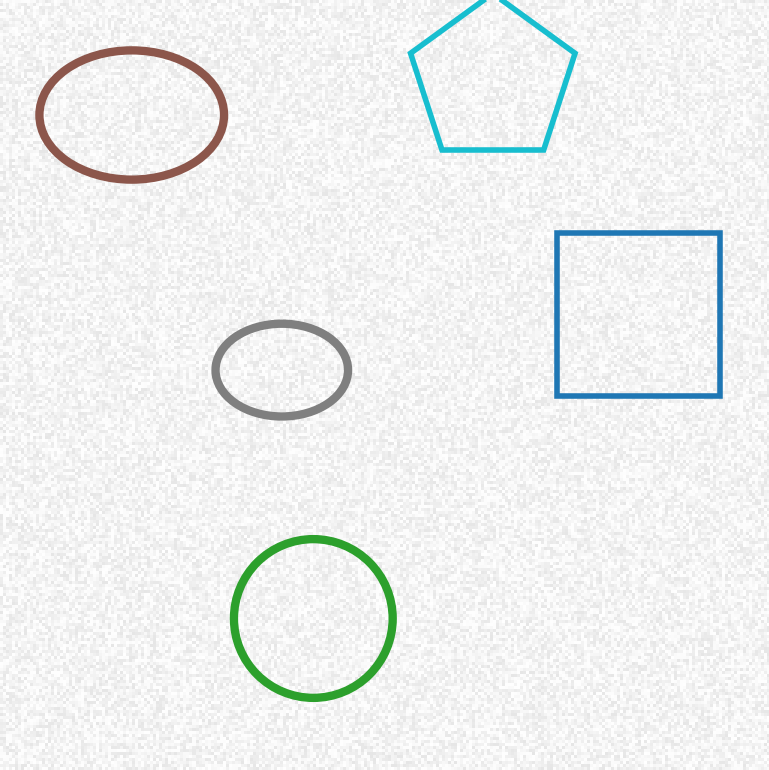[{"shape": "square", "thickness": 2, "radius": 0.53, "center": [0.829, 0.592]}, {"shape": "circle", "thickness": 3, "radius": 0.52, "center": [0.407, 0.197]}, {"shape": "oval", "thickness": 3, "radius": 0.6, "center": [0.171, 0.851]}, {"shape": "oval", "thickness": 3, "radius": 0.43, "center": [0.366, 0.519]}, {"shape": "pentagon", "thickness": 2, "radius": 0.56, "center": [0.64, 0.896]}]